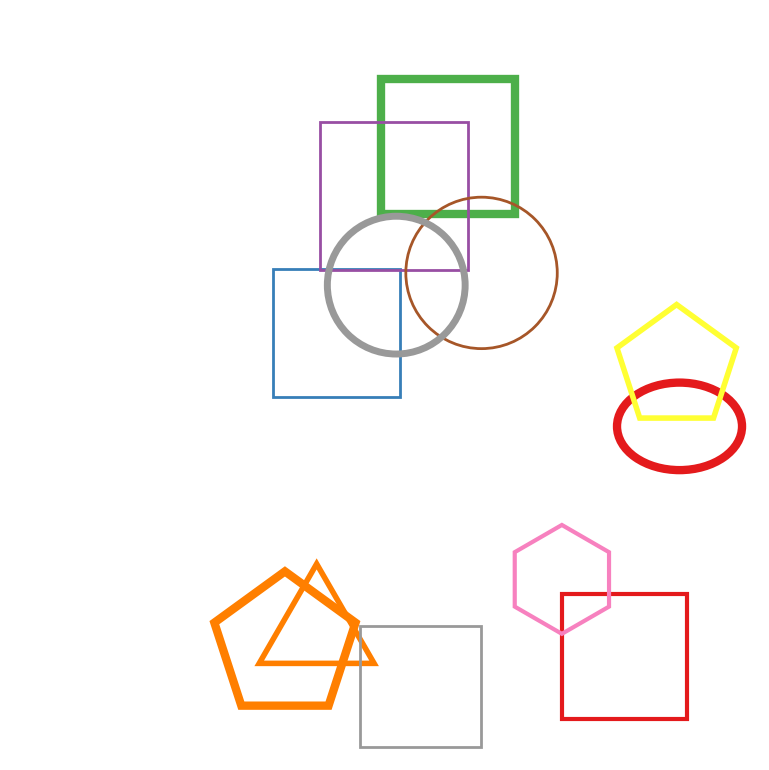[{"shape": "square", "thickness": 1.5, "radius": 0.41, "center": [0.812, 0.148]}, {"shape": "oval", "thickness": 3, "radius": 0.41, "center": [0.883, 0.446]}, {"shape": "square", "thickness": 1, "radius": 0.41, "center": [0.437, 0.568]}, {"shape": "square", "thickness": 3, "radius": 0.44, "center": [0.582, 0.81]}, {"shape": "square", "thickness": 1, "radius": 0.48, "center": [0.511, 0.745]}, {"shape": "triangle", "thickness": 2, "radius": 0.43, "center": [0.411, 0.182]}, {"shape": "pentagon", "thickness": 3, "radius": 0.48, "center": [0.37, 0.162]}, {"shape": "pentagon", "thickness": 2, "radius": 0.41, "center": [0.879, 0.523]}, {"shape": "circle", "thickness": 1, "radius": 0.49, "center": [0.625, 0.646]}, {"shape": "hexagon", "thickness": 1.5, "radius": 0.35, "center": [0.73, 0.248]}, {"shape": "circle", "thickness": 2.5, "radius": 0.45, "center": [0.515, 0.63]}, {"shape": "square", "thickness": 1, "radius": 0.39, "center": [0.546, 0.109]}]